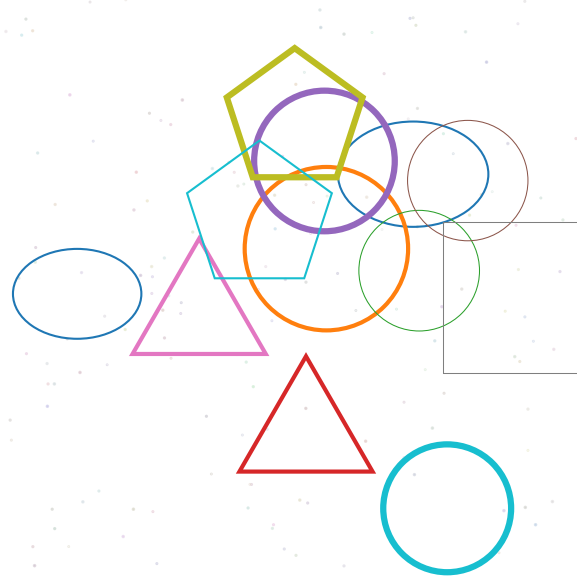[{"shape": "oval", "thickness": 1, "radius": 0.56, "center": [0.134, 0.49]}, {"shape": "oval", "thickness": 1, "radius": 0.65, "center": [0.715, 0.697]}, {"shape": "circle", "thickness": 2, "radius": 0.71, "center": [0.565, 0.569]}, {"shape": "circle", "thickness": 0.5, "radius": 0.52, "center": [0.726, 0.53]}, {"shape": "triangle", "thickness": 2, "radius": 0.67, "center": [0.53, 0.249]}, {"shape": "circle", "thickness": 3, "radius": 0.61, "center": [0.562, 0.72]}, {"shape": "circle", "thickness": 0.5, "radius": 0.52, "center": [0.81, 0.686]}, {"shape": "triangle", "thickness": 2, "radius": 0.67, "center": [0.345, 0.453]}, {"shape": "square", "thickness": 0.5, "radius": 0.66, "center": [0.898, 0.484]}, {"shape": "pentagon", "thickness": 3, "radius": 0.62, "center": [0.51, 0.792]}, {"shape": "circle", "thickness": 3, "radius": 0.55, "center": [0.774, 0.119]}, {"shape": "pentagon", "thickness": 1, "radius": 0.66, "center": [0.449, 0.624]}]